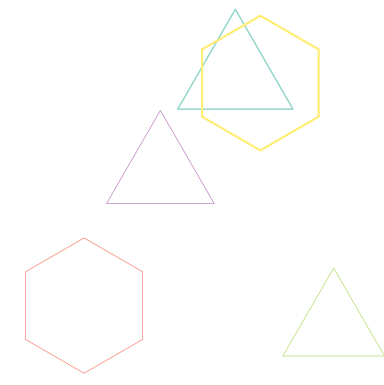[{"shape": "triangle", "thickness": 1, "radius": 0.86, "center": [0.611, 0.803]}, {"shape": "hexagon", "thickness": 0.5, "radius": 0.88, "center": [0.218, 0.206]}, {"shape": "triangle", "thickness": 0.5, "radius": 0.76, "center": [0.867, 0.151]}, {"shape": "triangle", "thickness": 0.5, "radius": 0.81, "center": [0.417, 0.552]}, {"shape": "hexagon", "thickness": 1.5, "radius": 0.87, "center": [0.676, 0.784]}]